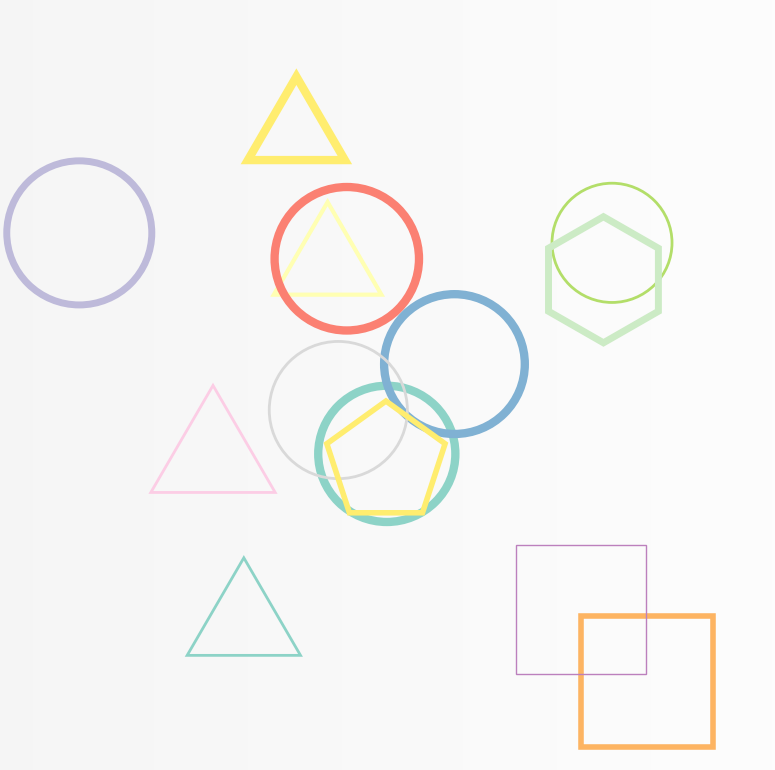[{"shape": "circle", "thickness": 3, "radius": 0.44, "center": [0.499, 0.411]}, {"shape": "triangle", "thickness": 1, "radius": 0.42, "center": [0.315, 0.191]}, {"shape": "triangle", "thickness": 1.5, "radius": 0.4, "center": [0.423, 0.657]}, {"shape": "circle", "thickness": 2.5, "radius": 0.47, "center": [0.102, 0.698]}, {"shape": "circle", "thickness": 3, "radius": 0.47, "center": [0.447, 0.664]}, {"shape": "circle", "thickness": 3, "radius": 0.45, "center": [0.586, 0.527]}, {"shape": "square", "thickness": 2, "radius": 0.43, "center": [0.835, 0.115]}, {"shape": "circle", "thickness": 1, "radius": 0.39, "center": [0.79, 0.685]}, {"shape": "triangle", "thickness": 1, "radius": 0.46, "center": [0.275, 0.407]}, {"shape": "circle", "thickness": 1, "radius": 0.45, "center": [0.437, 0.467]}, {"shape": "square", "thickness": 0.5, "radius": 0.42, "center": [0.749, 0.209]}, {"shape": "hexagon", "thickness": 2.5, "radius": 0.41, "center": [0.779, 0.637]}, {"shape": "pentagon", "thickness": 2, "radius": 0.4, "center": [0.498, 0.399]}, {"shape": "triangle", "thickness": 3, "radius": 0.36, "center": [0.382, 0.828]}]